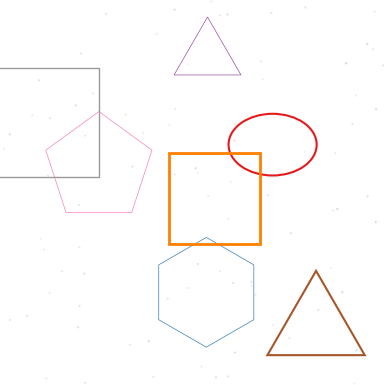[{"shape": "oval", "thickness": 1.5, "radius": 0.57, "center": [0.708, 0.624]}, {"shape": "hexagon", "thickness": 0.5, "radius": 0.71, "center": [0.536, 0.241]}, {"shape": "triangle", "thickness": 0.5, "radius": 0.5, "center": [0.539, 0.855]}, {"shape": "square", "thickness": 2, "radius": 0.59, "center": [0.556, 0.484]}, {"shape": "triangle", "thickness": 1.5, "radius": 0.73, "center": [0.821, 0.151]}, {"shape": "pentagon", "thickness": 0.5, "radius": 0.73, "center": [0.257, 0.565]}, {"shape": "square", "thickness": 1, "radius": 0.71, "center": [0.114, 0.681]}]